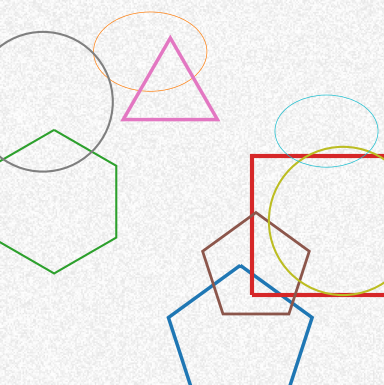[{"shape": "pentagon", "thickness": 2.5, "radius": 0.98, "center": [0.624, 0.115]}, {"shape": "oval", "thickness": 0.5, "radius": 0.74, "center": [0.39, 0.866]}, {"shape": "hexagon", "thickness": 1.5, "radius": 0.93, "center": [0.141, 0.476]}, {"shape": "square", "thickness": 3, "radius": 0.9, "center": [0.835, 0.415]}, {"shape": "pentagon", "thickness": 2, "radius": 0.73, "center": [0.665, 0.302]}, {"shape": "triangle", "thickness": 2.5, "radius": 0.71, "center": [0.442, 0.76]}, {"shape": "circle", "thickness": 1.5, "radius": 0.91, "center": [0.112, 0.736]}, {"shape": "circle", "thickness": 1.5, "radius": 0.96, "center": [0.891, 0.426]}, {"shape": "oval", "thickness": 0.5, "radius": 0.67, "center": [0.848, 0.659]}]